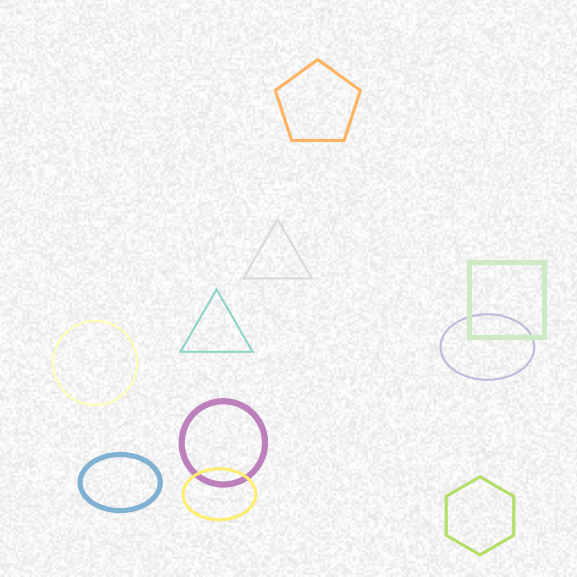[{"shape": "triangle", "thickness": 1, "radius": 0.36, "center": [0.375, 0.426]}, {"shape": "circle", "thickness": 1, "radius": 0.36, "center": [0.165, 0.371]}, {"shape": "oval", "thickness": 1, "radius": 0.41, "center": [0.844, 0.398]}, {"shape": "oval", "thickness": 2.5, "radius": 0.35, "center": [0.208, 0.164]}, {"shape": "pentagon", "thickness": 1.5, "radius": 0.39, "center": [0.55, 0.819]}, {"shape": "hexagon", "thickness": 1.5, "radius": 0.34, "center": [0.831, 0.106]}, {"shape": "triangle", "thickness": 1, "radius": 0.34, "center": [0.481, 0.551]}, {"shape": "circle", "thickness": 3, "radius": 0.36, "center": [0.387, 0.232]}, {"shape": "square", "thickness": 2.5, "radius": 0.32, "center": [0.877, 0.48]}, {"shape": "oval", "thickness": 1.5, "radius": 0.31, "center": [0.38, 0.143]}]